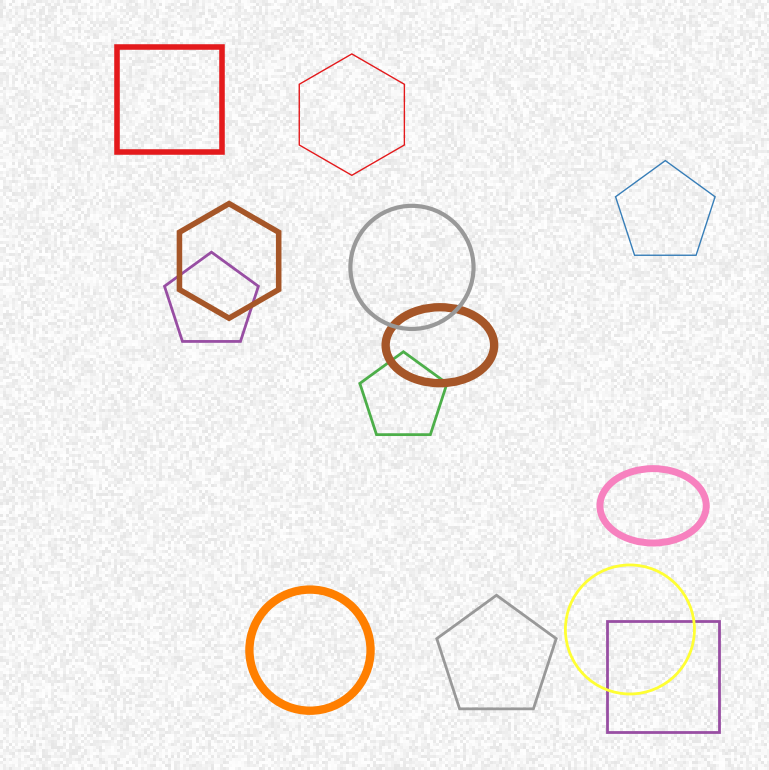[{"shape": "square", "thickness": 2, "radius": 0.34, "center": [0.221, 0.871]}, {"shape": "hexagon", "thickness": 0.5, "radius": 0.39, "center": [0.457, 0.851]}, {"shape": "pentagon", "thickness": 0.5, "radius": 0.34, "center": [0.864, 0.723]}, {"shape": "pentagon", "thickness": 1, "radius": 0.3, "center": [0.524, 0.484]}, {"shape": "square", "thickness": 1, "radius": 0.36, "center": [0.861, 0.121]}, {"shape": "pentagon", "thickness": 1, "radius": 0.32, "center": [0.275, 0.608]}, {"shape": "circle", "thickness": 3, "radius": 0.39, "center": [0.403, 0.156]}, {"shape": "circle", "thickness": 1, "radius": 0.42, "center": [0.818, 0.183]}, {"shape": "oval", "thickness": 3, "radius": 0.35, "center": [0.571, 0.552]}, {"shape": "hexagon", "thickness": 2, "radius": 0.37, "center": [0.297, 0.661]}, {"shape": "oval", "thickness": 2.5, "radius": 0.35, "center": [0.848, 0.343]}, {"shape": "pentagon", "thickness": 1, "radius": 0.41, "center": [0.645, 0.145]}, {"shape": "circle", "thickness": 1.5, "radius": 0.4, "center": [0.535, 0.653]}]